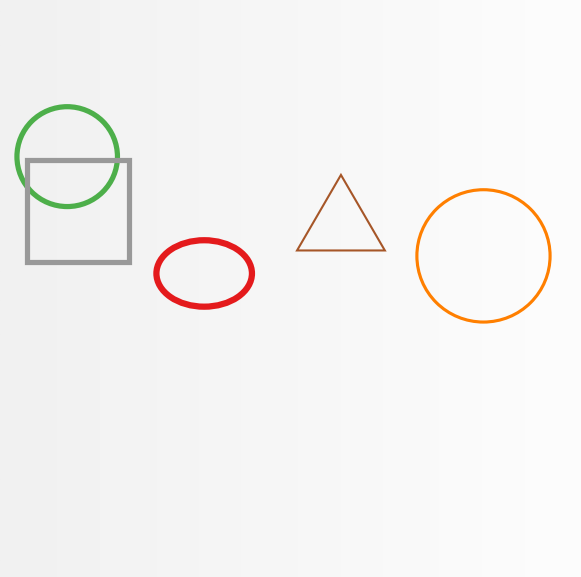[{"shape": "oval", "thickness": 3, "radius": 0.41, "center": [0.351, 0.526]}, {"shape": "circle", "thickness": 2.5, "radius": 0.43, "center": [0.116, 0.728]}, {"shape": "circle", "thickness": 1.5, "radius": 0.57, "center": [0.832, 0.556]}, {"shape": "triangle", "thickness": 1, "radius": 0.44, "center": [0.587, 0.609]}, {"shape": "square", "thickness": 2.5, "radius": 0.44, "center": [0.135, 0.634]}]